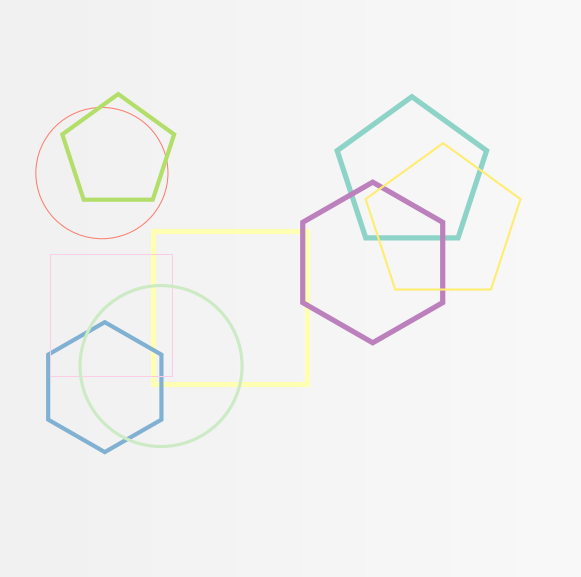[{"shape": "pentagon", "thickness": 2.5, "radius": 0.68, "center": [0.709, 0.697]}, {"shape": "square", "thickness": 2.5, "radius": 0.66, "center": [0.396, 0.467]}, {"shape": "circle", "thickness": 0.5, "radius": 0.57, "center": [0.175, 0.699]}, {"shape": "hexagon", "thickness": 2, "radius": 0.56, "center": [0.18, 0.329]}, {"shape": "pentagon", "thickness": 2, "radius": 0.51, "center": [0.203, 0.735]}, {"shape": "square", "thickness": 0.5, "radius": 0.53, "center": [0.191, 0.454]}, {"shape": "hexagon", "thickness": 2.5, "radius": 0.7, "center": [0.641, 0.545]}, {"shape": "circle", "thickness": 1.5, "radius": 0.7, "center": [0.277, 0.365]}, {"shape": "pentagon", "thickness": 1, "radius": 0.7, "center": [0.762, 0.611]}]